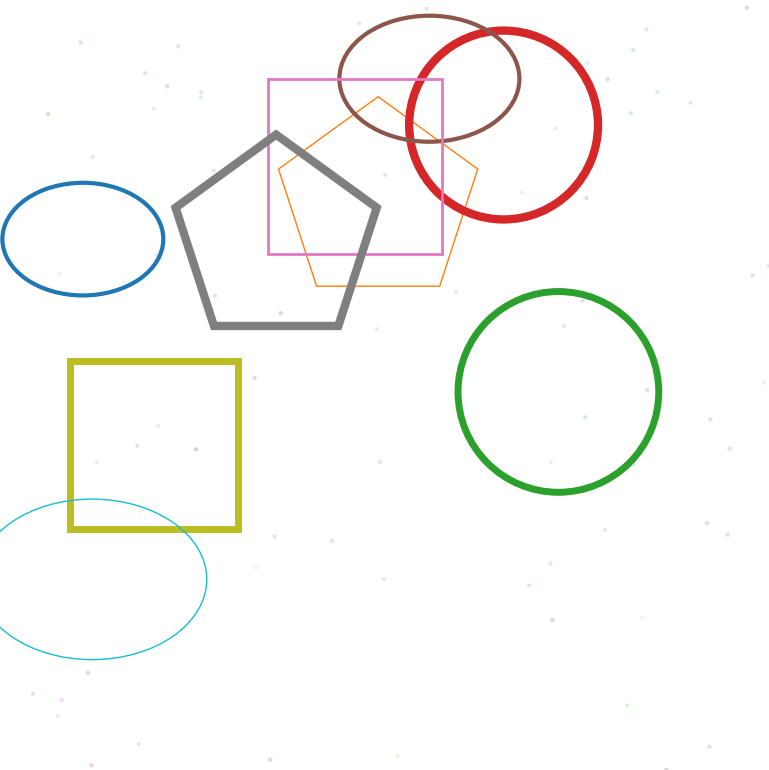[{"shape": "oval", "thickness": 1.5, "radius": 0.52, "center": [0.108, 0.689]}, {"shape": "pentagon", "thickness": 0.5, "radius": 0.68, "center": [0.491, 0.738]}, {"shape": "circle", "thickness": 2.5, "radius": 0.65, "center": [0.725, 0.491]}, {"shape": "circle", "thickness": 3, "radius": 0.61, "center": [0.654, 0.838]}, {"shape": "oval", "thickness": 1.5, "radius": 0.58, "center": [0.558, 0.898]}, {"shape": "square", "thickness": 1, "radius": 0.57, "center": [0.461, 0.784]}, {"shape": "pentagon", "thickness": 3, "radius": 0.69, "center": [0.359, 0.688]}, {"shape": "square", "thickness": 2.5, "radius": 0.54, "center": [0.2, 0.422]}, {"shape": "oval", "thickness": 0.5, "radius": 0.74, "center": [0.12, 0.248]}]